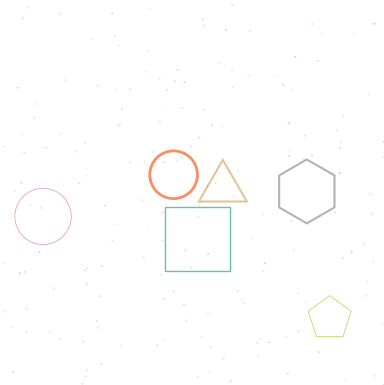[{"shape": "square", "thickness": 1, "radius": 0.42, "center": [0.513, 0.379]}, {"shape": "circle", "thickness": 2, "radius": 0.31, "center": [0.451, 0.546]}, {"shape": "circle", "thickness": 0.5, "radius": 0.37, "center": [0.112, 0.438]}, {"shape": "pentagon", "thickness": 0.5, "radius": 0.29, "center": [0.856, 0.174]}, {"shape": "triangle", "thickness": 1.5, "radius": 0.36, "center": [0.579, 0.513]}, {"shape": "hexagon", "thickness": 1.5, "radius": 0.41, "center": [0.797, 0.503]}]